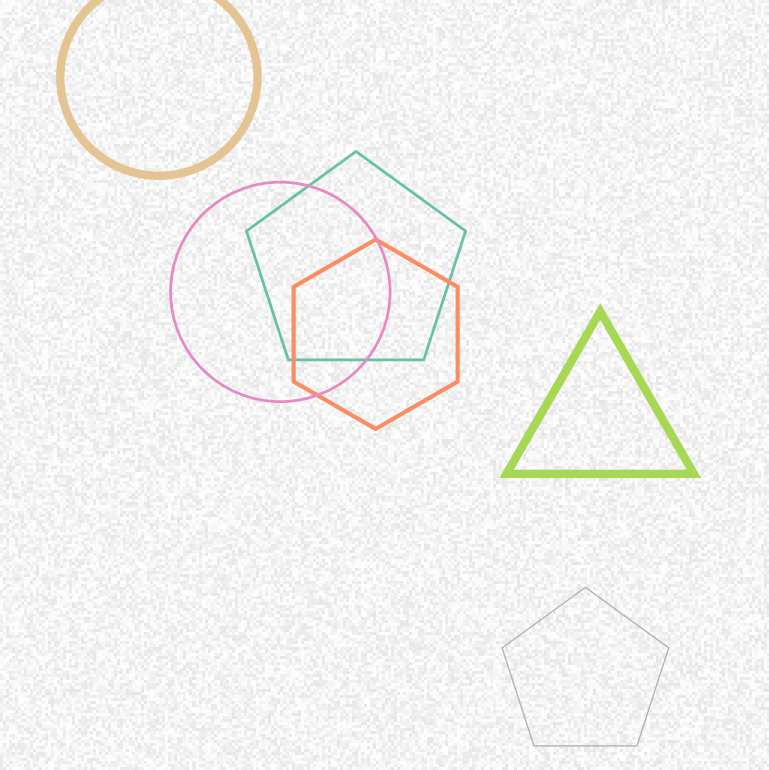[{"shape": "pentagon", "thickness": 1, "radius": 0.75, "center": [0.462, 0.654]}, {"shape": "hexagon", "thickness": 1.5, "radius": 0.61, "center": [0.488, 0.566]}, {"shape": "circle", "thickness": 1, "radius": 0.71, "center": [0.364, 0.621]}, {"shape": "triangle", "thickness": 3, "radius": 0.7, "center": [0.78, 0.455]}, {"shape": "circle", "thickness": 3, "radius": 0.64, "center": [0.206, 0.9]}, {"shape": "pentagon", "thickness": 0.5, "radius": 0.57, "center": [0.76, 0.123]}]